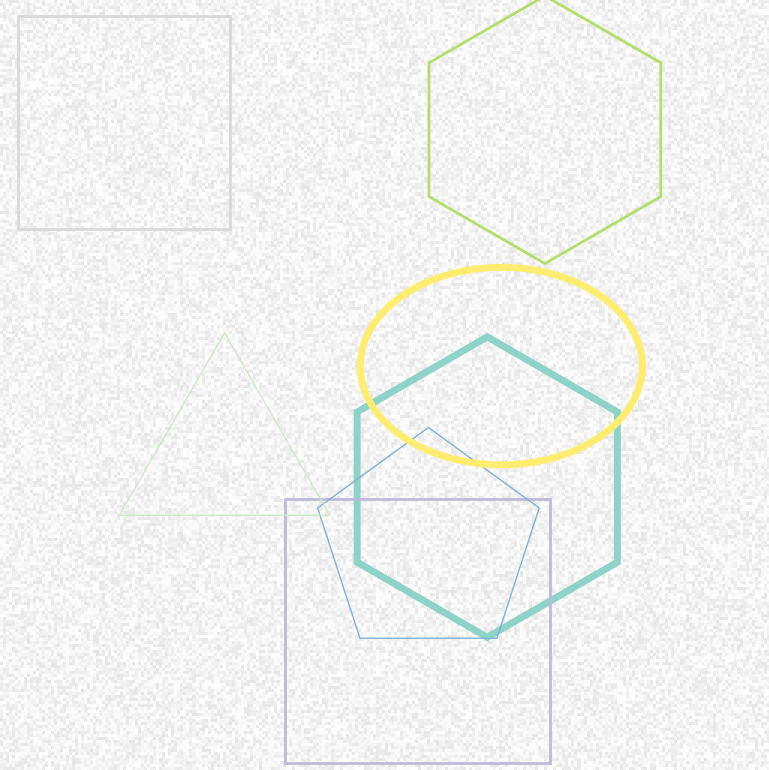[{"shape": "hexagon", "thickness": 2.5, "radius": 0.98, "center": [0.633, 0.367]}, {"shape": "square", "thickness": 1, "radius": 0.86, "center": [0.542, 0.181]}, {"shape": "pentagon", "thickness": 0.5, "radius": 0.76, "center": [0.556, 0.294]}, {"shape": "hexagon", "thickness": 1, "radius": 0.87, "center": [0.708, 0.832]}, {"shape": "square", "thickness": 1, "radius": 0.69, "center": [0.161, 0.841]}, {"shape": "triangle", "thickness": 0.5, "radius": 0.79, "center": [0.292, 0.41]}, {"shape": "oval", "thickness": 2.5, "radius": 0.92, "center": [0.651, 0.525]}]